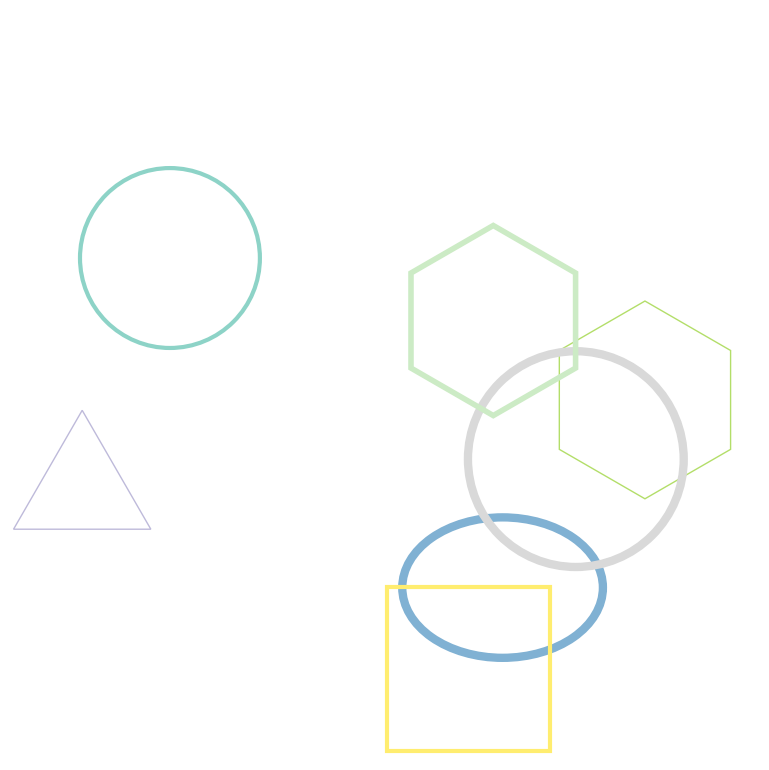[{"shape": "circle", "thickness": 1.5, "radius": 0.58, "center": [0.221, 0.665]}, {"shape": "triangle", "thickness": 0.5, "radius": 0.51, "center": [0.107, 0.364]}, {"shape": "oval", "thickness": 3, "radius": 0.65, "center": [0.653, 0.237]}, {"shape": "hexagon", "thickness": 0.5, "radius": 0.64, "center": [0.838, 0.481]}, {"shape": "circle", "thickness": 3, "radius": 0.7, "center": [0.748, 0.404]}, {"shape": "hexagon", "thickness": 2, "radius": 0.62, "center": [0.641, 0.584]}, {"shape": "square", "thickness": 1.5, "radius": 0.53, "center": [0.608, 0.131]}]